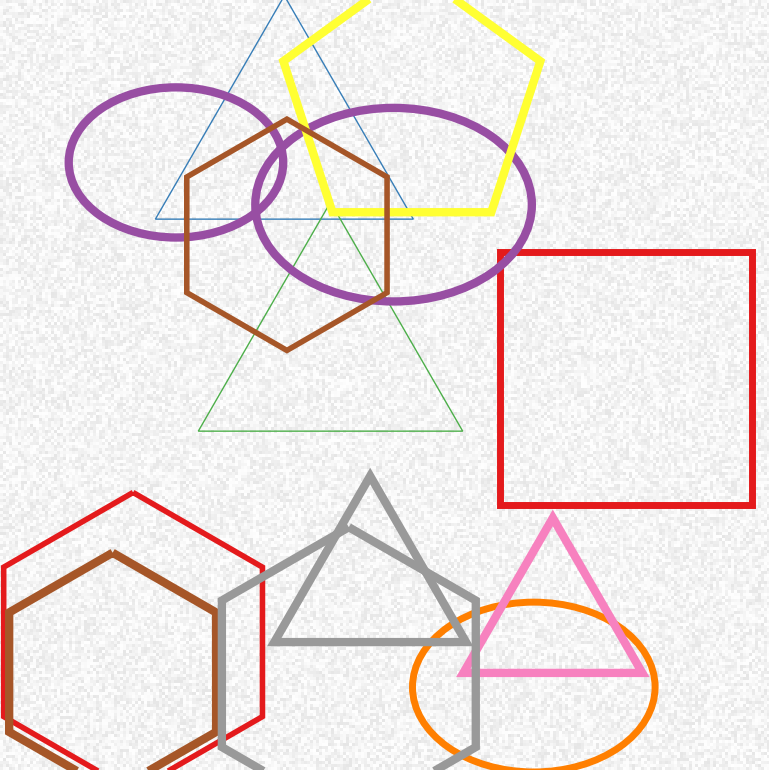[{"shape": "square", "thickness": 2.5, "radius": 0.82, "center": [0.813, 0.508]}, {"shape": "hexagon", "thickness": 2, "radius": 0.97, "center": [0.173, 0.166]}, {"shape": "triangle", "thickness": 0.5, "radius": 0.97, "center": [0.369, 0.812]}, {"shape": "triangle", "thickness": 0.5, "radius": 0.99, "center": [0.429, 0.539]}, {"shape": "oval", "thickness": 3, "radius": 0.9, "center": [0.511, 0.734]}, {"shape": "oval", "thickness": 3, "radius": 0.7, "center": [0.229, 0.789]}, {"shape": "oval", "thickness": 2.5, "radius": 0.79, "center": [0.693, 0.108]}, {"shape": "pentagon", "thickness": 3, "radius": 0.88, "center": [0.535, 0.866]}, {"shape": "hexagon", "thickness": 3, "radius": 0.78, "center": [0.146, 0.127]}, {"shape": "hexagon", "thickness": 2, "radius": 0.75, "center": [0.373, 0.695]}, {"shape": "triangle", "thickness": 3, "radius": 0.67, "center": [0.718, 0.193]}, {"shape": "hexagon", "thickness": 3, "radius": 0.95, "center": [0.453, 0.125]}, {"shape": "triangle", "thickness": 3, "radius": 0.72, "center": [0.481, 0.238]}]